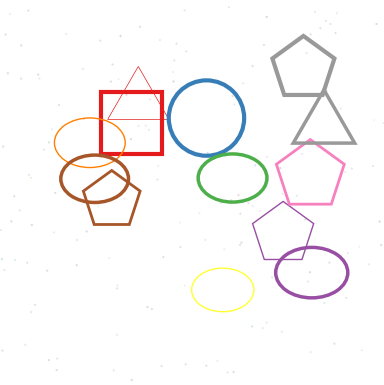[{"shape": "square", "thickness": 3, "radius": 0.4, "center": [0.341, 0.68]}, {"shape": "triangle", "thickness": 0.5, "radius": 0.46, "center": [0.359, 0.736]}, {"shape": "circle", "thickness": 3, "radius": 0.49, "center": [0.536, 0.693]}, {"shape": "oval", "thickness": 2.5, "radius": 0.45, "center": [0.604, 0.538]}, {"shape": "pentagon", "thickness": 1, "radius": 0.42, "center": [0.735, 0.393]}, {"shape": "oval", "thickness": 2.5, "radius": 0.47, "center": [0.81, 0.292]}, {"shape": "oval", "thickness": 1, "radius": 0.46, "center": [0.233, 0.629]}, {"shape": "oval", "thickness": 1, "radius": 0.4, "center": [0.579, 0.247]}, {"shape": "pentagon", "thickness": 2, "radius": 0.39, "center": [0.29, 0.48]}, {"shape": "oval", "thickness": 2.5, "radius": 0.44, "center": [0.246, 0.536]}, {"shape": "pentagon", "thickness": 2, "radius": 0.46, "center": [0.806, 0.545]}, {"shape": "triangle", "thickness": 2.5, "radius": 0.46, "center": [0.841, 0.674]}, {"shape": "pentagon", "thickness": 3, "radius": 0.42, "center": [0.788, 0.822]}]